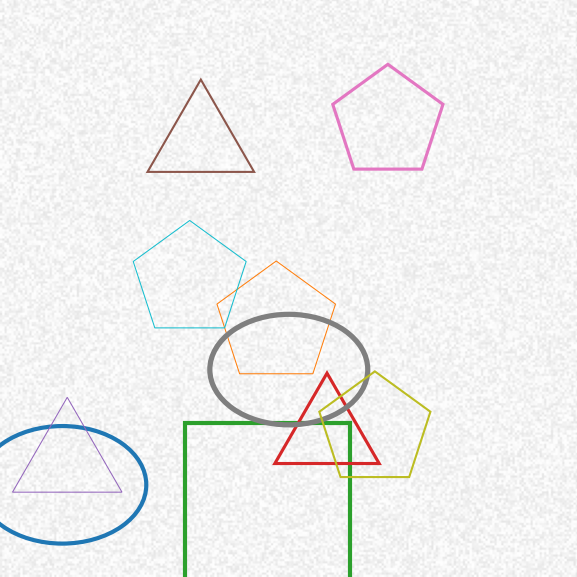[{"shape": "oval", "thickness": 2, "radius": 0.73, "center": [0.108, 0.16]}, {"shape": "pentagon", "thickness": 0.5, "radius": 0.54, "center": [0.478, 0.439]}, {"shape": "square", "thickness": 2, "radius": 0.72, "center": [0.464, 0.124]}, {"shape": "triangle", "thickness": 1.5, "radius": 0.52, "center": [0.566, 0.249]}, {"shape": "triangle", "thickness": 0.5, "radius": 0.55, "center": [0.116, 0.202]}, {"shape": "triangle", "thickness": 1, "radius": 0.53, "center": [0.348, 0.755]}, {"shape": "pentagon", "thickness": 1.5, "radius": 0.5, "center": [0.672, 0.787]}, {"shape": "oval", "thickness": 2.5, "radius": 0.68, "center": [0.5, 0.359]}, {"shape": "pentagon", "thickness": 1, "radius": 0.51, "center": [0.649, 0.255]}, {"shape": "pentagon", "thickness": 0.5, "radius": 0.51, "center": [0.328, 0.515]}]